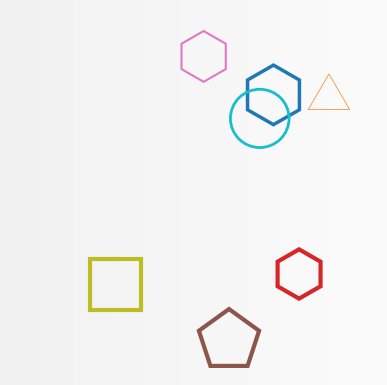[{"shape": "hexagon", "thickness": 2.5, "radius": 0.39, "center": [0.706, 0.754]}, {"shape": "triangle", "thickness": 0.5, "radius": 0.31, "center": [0.849, 0.746]}, {"shape": "hexagon", "thickness": 3, "radius": 0.32, "center": [0.772, 0.288]}, {"shape": "pentagon", "thickness": 3, "radius": 0.41, "center": [0.591, 0.116]}, {"shape": "hexagon", "thickness": 1.5, "radius": 0.33, "center": [0.525, 0.853]}, {"shape": "square", "thickness": 3, "radius": 0.33, "center": [0.299, 0.262]}, {"shape": "circle", "thickness": 2, "radius": 0.38, "center": [0.67, 0.692]}]